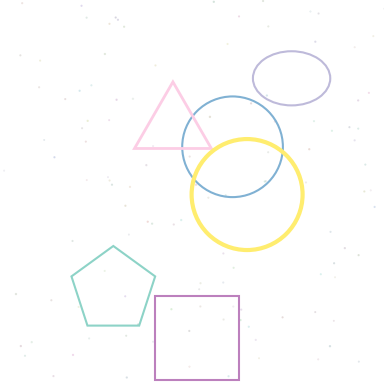[{"shape": "pentagon", "thickness": 1.5, "radius": 0.57, "center": [0.294, 0.247]}, {"shape": "oval", "thickness": 1.5, "radius": 0.5, "center": [0.757, 0.797]}, {"shape": "circle", "thickness": 1.5, "radius": 0.65, "center": [0.604, 0.619]}, {"shape": "triangle", "thickness": 2, "radius": 0.58, "center": [0.449, 0.672]}, {"shape": "square", "thickness": 1.5, "radius": 0.55, "center": [0.512, 0.122]}, {"shape": "circle", "thickness": 3, "radius": 0.72, "center": [0.642, 0.495]}]